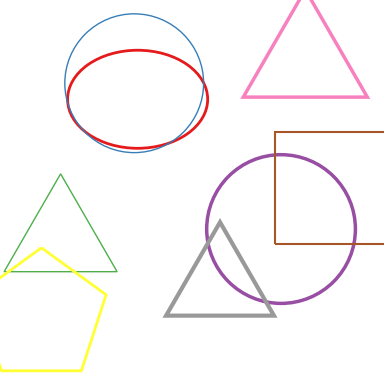[{"shape": "oval", "thickness": 2, "radius": 0.91, "center": [0.357, 0.742]}, {"shape": "circle", "thickness": 1, "radius": 0.9, "center": [0.349, 0.784]}, {"shape": "triangle", "thickness": 1, "radius": 0.85, "center": [0.157, 0.379]}, {"shape": "circle", "thickness": 2.5, "radius": 0.97, "center": [0.73, 0.405]}, {"shape": "pentagon", "thickness": 2, "radius": 0.88, "center": [0.108, 0.18]}, {"shape": "square", "thickness": 1.5, "radius": 0.73, "center": [0.861, 0.512]}, {"shape": "triangle", "thickness": 2.5, "radius": 0.93, "center": [0.793, 0.841]}, {"shape": "triangle", "thickness": 3, "radius": 0.81, "center": [0.572, 0.261]}]